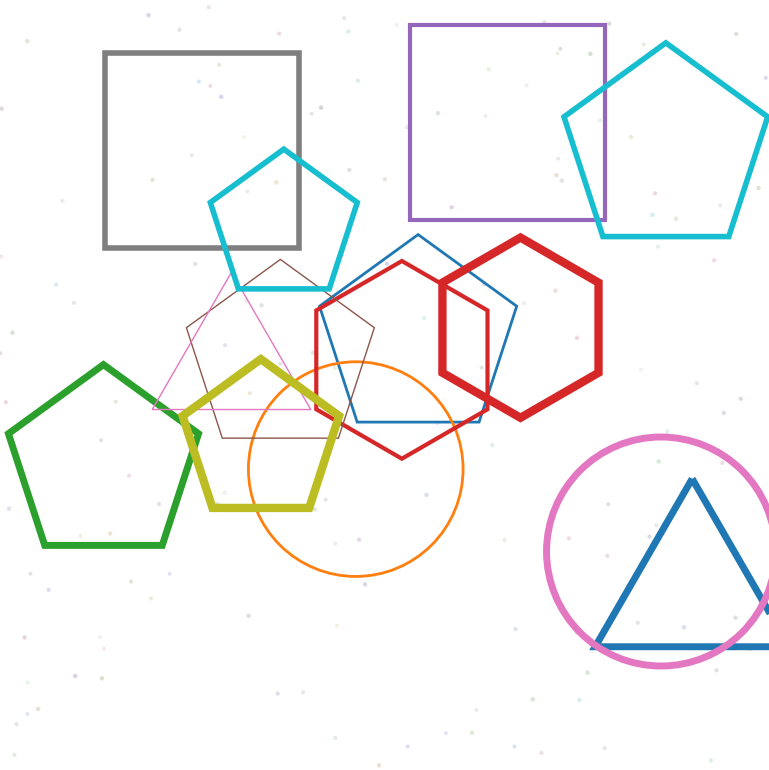[{"shape": "pentagon", "thickness": 1, "radius": 0.67, "center": [0.543, 0.561]}, {"shape": "triangle", "thickness": 2.5, "radius": 0.73, "center": [0.899, 0.233]}, {"shape": "circle", "thickness": 1, "radius": 0.7, "center": [0.462, 0.391]}, {"shape": "pentagon", "thickness": 2.5, "radius": 0.65, "center": [0.134, 0.397]}, {"shape": "hexagon", "thickness": 1.5, "radius": 0.64, "center": [0.522, 0.533]}, {"shape": "hexagon", "thickness": 3, "radius": 0.59, "center": [0.676, 0.574]}, {"shape": "square", "thickness": 1.5, "radius": 0.63, "center": [0.659, 0.841]}, {"shape": "pentagon", "thickness": 0.5, "radius": 0.64, "center": [0.364, 0.535]}, {"shape": "circle", "thickness": 2.5, "radius": 0.74, "center": [0.858, 0.284]}, {"shape": "triangle", "thickness": 0.5, "radius": 0.59, "center": [0.301, 0.528]}, {"shape": "square", "thickness": 2, "radius": 0.63, "center": [0.262, 0.805]}, {"shape": "pentagon", "thickness": 3, "radius": 0.53, "center": [0.339, 0.427]}, {"shape": "pentagon", "thickness": 2, "radius": 0.7, "center": [0.865, 0.805]}, {"shape": "pentagon", "thickness": 2, "radius": 0.5, "center": [0.369, 0.706]}]